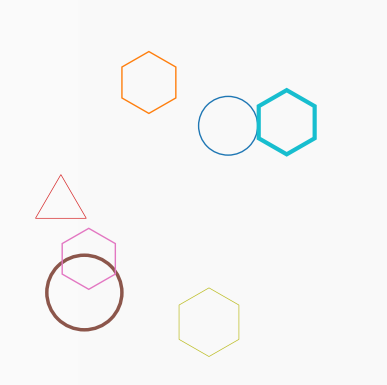[{"shape": "circle", "thickness": 1, "radius": 0.38, "center": [0.589, 0.673]}, {"shape": "hexagon", "thickness": 1, "radius": 0.4, "center": [0.384, 0.786]}, {"shape": "triangle", "thickness": 0.5, "radius": 0.38, "center": [0.157, 0.471]}, {"shape": "circle", "thickness": 2.5, "radius": 0.48, "center": [0.218, 0.24]}, {"shape": "hexagon", "thickness": 1, "radius": 0.4, "center": [0.229, 0.328]}, {"shape": "hexagon", "thickness": 0.5, "radius": 0.45, "center": [0.539, 0.163]}, {"shape": "hexagon", "thickness": 3, "radius": 0.42, "center": [0.74, 0.683]}]